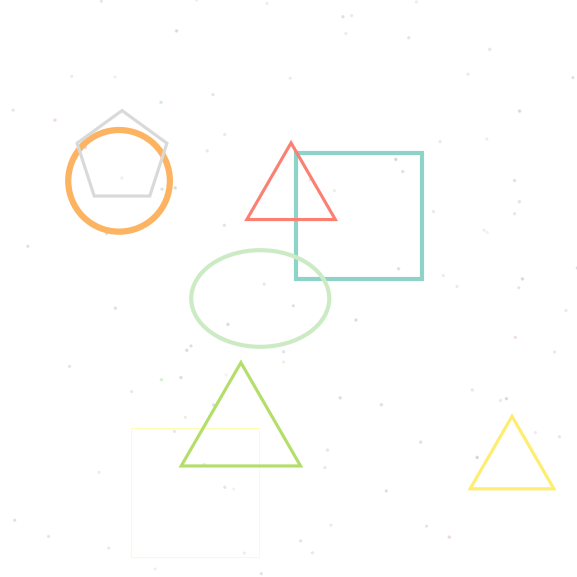[{"shape": "square", "thickness": 2, "radius": 0.54, "center": [0.622, 0.625]}, {"shape": "square", "thickness": 0.5, "radius": 0.56, "center": [0.338, 0.147]}, {"shape": "triangle", "thickness": 1.5, "radius": 0.44, "center": [0.504, 0.663]}, {"shape": "circle", "thickness": 3, "radius": 0.44, "center": [0.206, 0.686]}, {"shape": "triangle", "thickness": 1.5, "radius": 0.6, "center": [0.417, 0.252]}, {"shape": "pentagon", "thickness": 1.5, "radius": 0.41, "center": [0.211, 0.726]}, {"shape": "oval", "thickness": 2, "radius": 0.6, "center": [0.451, 0.482]}, {"shape": "triangle", "thickness": 1.5, "radius": 0.42, "center": [0.887, 0.195]}]